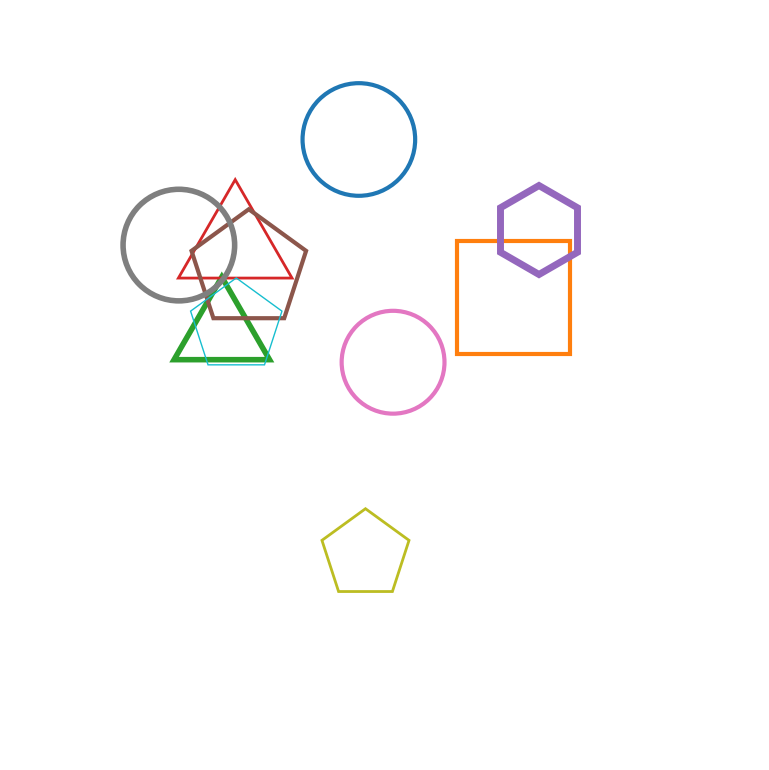[{"shape": "circle", "thickness": 1.5, "radius": 0.37, "center": [0.466, 0.819]}, {"shape": "square", "thickness": 1.5, "radius": 0.37, "center": [0.666, 0.613]}, {"shape": "triangle", "thickness": 2, "radius": 0.36, "center": [0.288, 0.569]}, {"shape": "triangle", "thickness": 1, "radius": 0.43, "center": [0.305, 0.681]}, {"shape": "hexagon", "thickness": 2.5, "radius": 0.29, "center": [0.7, 0.701]}, {"shape": "pentagon", "thickness": 1.5, "radius": 0.39, "center": [0.323, 0.65]}, {"shape": "circle", "thickness": 1.5, "radius": 0.33, "center": [0.51, 0.53]}, {"shape": "circle", "thickness": 2, "radius": 0.36, "center": [0.232, 0.682]}, {"shape": "pentagon", "thickness": 1, "radius": 0.3, "center": [0.475, 0.28]}, {"shape": "pentagon", "thickness": 0.5, "radius": 0.31, "center": [0.307, 0.577]}]